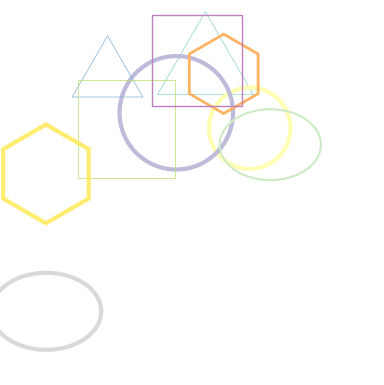[{"shape": "triangle", "thickness": 0.5, "radius": 0.72, "center": [0.533, 0.826]}, {"shape": "circle", "thickness": 3, "radius": 0.53, "center": [0.649, 0.667]}, {"shape": "circle", "thickness": 3, "radius": 0.74, "center": [0.458, 0.707]}, {"shape": "triangle", "thickness": 0.5, "radius": 0.53, "center": [0.279, 0.801]}, {"shape": "hexagon", "thickness": 2, "radius": 0.52, "center": [0.581, 0.808]}, {"shape": "square", "thickness": 0.5, "radius": 0.63, "center": [0.329, 0.665]}, {"shape": "oval", "thickness": 3, "radius": 0.71, "center": [0.12, 0.191]}, {"shape": "square", "thickness": 1, "radius": 0.59, "center": [0.512, 0.842]}, {"shape": "oval", "thickness": 1.5, "radius": 0.66, "center": [0.702, 0.624]}, {"shape": "hexagon", "thickness": 3, "radius": 0.64, "center": [0.119, 0.548]}]